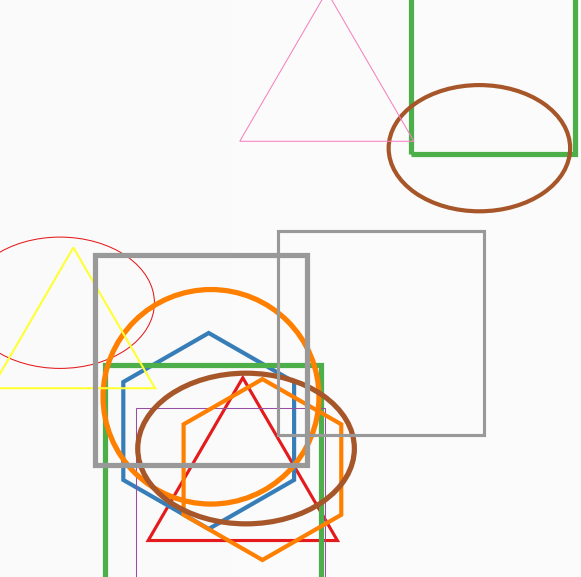[{"shape": "triangle", "thickness": 1.5, "radius": 0.94, "center": [0.418, 0.157]}, {"shape": "oval", "thickness": 0.5, "radius": 0.81, "center": [0.103, 0.475]}, {"shape": "hexagon", "thickness": 2, "radius": 0.85, "center": [0.359, 0.253]}, {"shape": "square", "thickness": 2.5, "radius": 0.93, "center": [0.366, 0.18]}, {"shape": "square", "thickness": 2.5, "radius": 0.71, "center": [0.848, 0.874]}, {"shape": "square", "thickness": 0.5, "radius": 0.82, "center": [0.396, 0.13]}, {"shape": "hexagon", "thickness": 2, "radius": 0.78, "center": [0.452, 0.186]}, {"shape": "circle", "thickness": 2.5, "radius": 0.93, "center": [0.363, 0.312]}, {"shape": "triangle", "thickness": 1, "radius": 0.81, "center": [0.126, 0.408]}, {"shape": "oval", "thickness": 2, "radius": 0.78, "center": [0.825, 0.743]}, {"shape": "oval", "thickness": 2.5, "radius": 0.93, "center": [0.423, 0.222]}, {"shape": "triangle", "thickness": 0.5, "radius": 0.86, "center": [0.562, 0.841]}, {"shape": "square", "thickness": 1.5, "radius": 0.89, "center": [0.655, 0.423]}, {"shape": "square", "thickness": 2.5, "radius": 0.91, "center": [0.345, 0.376]}]